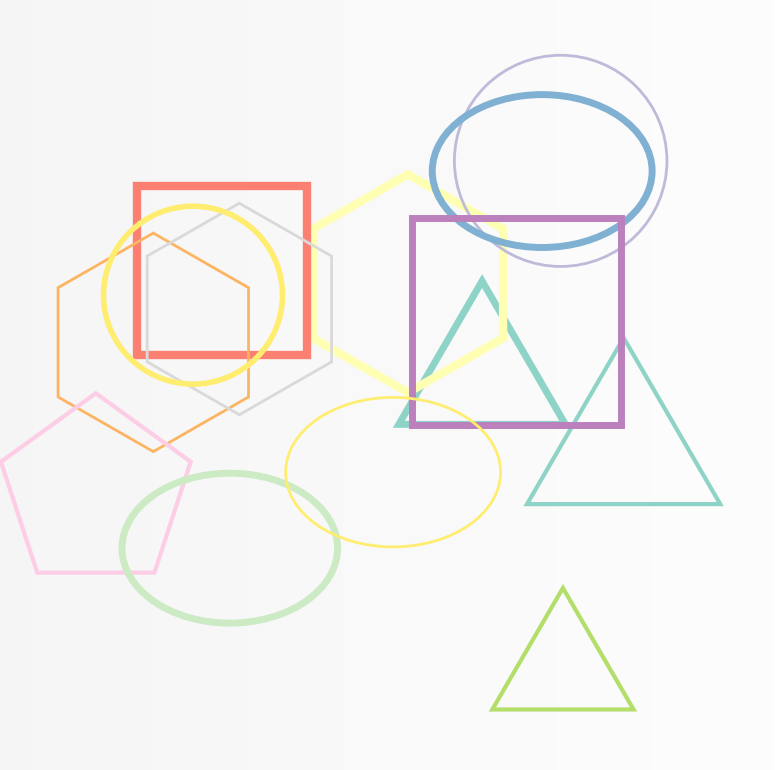[{"shape": "triangle", "thickness": 1.5, "radius": 0.72, "center": [0.805, 0.417]}, {"shape": "triangle", "thickness": 2.5, "radius": 0.62, "center": [0.622, 0.511]}, {"shape": "hexagon", "thickness": 3, "radius": 0.71, "center": [0.526, 0.632]}, {"shape": "circle", "thickness": 1, "radius": 0.69, "center": [0.723, 0.791]}, {"shape": "square", "thickness": 3, "radius": 0.55, "center": [0.286, 0.649]}, {"shape": "oval", "thickness": 2.5, "radius": 0.71, "center": [0.7, 0.778]}, {"shape": "hexagon", "thickness": 1, "radius": 0.71, "center": [0.198, 0.555]}, {"shape": "triangle", "thickness": 1.5, "radius": 0.53, "center": [0.726, 0.131]}, {"shape": "pentagon", "thickness": 1.5, "radius": 0.64, "center": [0.124, 0.361]}, {"shape": "hexagon", "thickness": 1, "radius": 0.69, "center": [0.309, 0.599]}, {"shape": "square", "thickness": 2.5, "radius": 0.67, "center": [0.666, 0.582]}, {"shape": "oval", "thickness": 2.5, "radius": 0.7, "center": [0.296, 0.288]}, {"shape": "oval", "thickness": 1, "radius": 0.69, "center": [0.507, 0.387]}, {"shape": "circle", "thickness": 2, "radius": 0.58, "center": [0.249, 0.617]}]